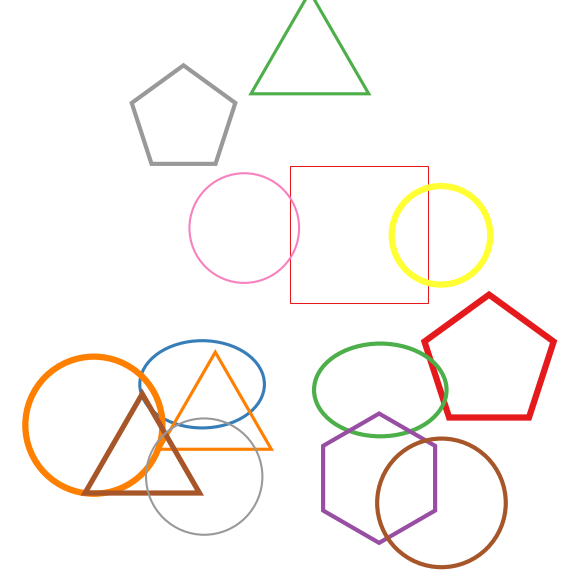[{"shape": "square", "thickness": 0.5, "radius": 0.6, "center": [0.622, 0.593]}, {"shape": "pentagon", "thickness": 3, "radius": 0.59, "center": [0.847, 0.371]}, {"shape": "oval", "thickness": 1.5, "radius": 0.54, "center": [0.35, 0.334]}, {"shape": "triangle", "thickness": 1.5, "radius": 0.59, "center": [0.537, 0.896]}, {"shape": "oval", "thickness": 2, "radius": 0.57, "center": [0.659, 0.324]}, {"shape": "hexagon", "thickness": 2, "radius": 0.56, "center": [0.656, 0.171]}, {"shape": "circle", "thickness": 3, "radius": 0.59, "center": [0.163, 0.263]}, {"shape": "triangle", "thickness": 1.5, "radius": 0.56, "center": [0.373, 0.277]}, {"shape": "circle", "thickness": 3, "radius": 0.43, "center": [0.764, 0.592]}, {"shape": "circle", "thickness": 2, "radius": 0.56, "center": [0.764, 0.128]}, {"shape": "triangle", "thickness": 2.5, "radius": 0.57, "center": [0.246, 0.203]}, {"shape": "circle", "thickness": 1, "radius": 0.47, "center": [0.423, 0.604]}, {"shape": "circle", "thickness": 1, "radius": 0.5, "center": [0.354, 0.174]}, {"shape": "pentagon", "thickness": 2, "radius": 0.47, "center": [0.318, 0.792]}]